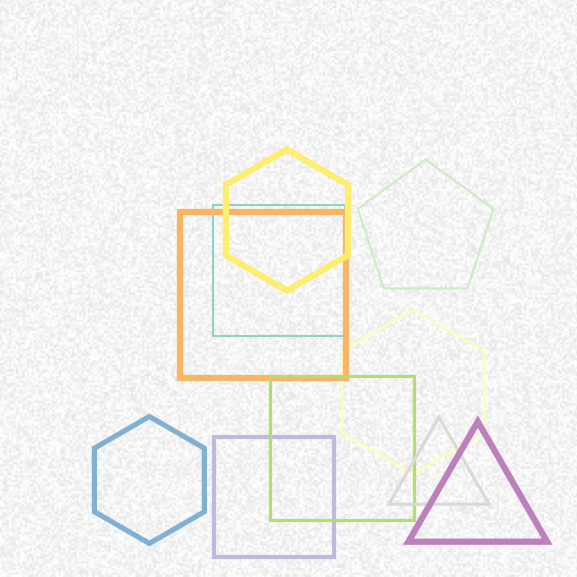[{"shape": "square", "thickness": 1, "radius": 0.57, "center": [0.483, 0.531]}, {"shape": "hexagon", "thickness": 1, "radius": 0.71, "center": [0.715, 0.321]}, {"shape": "square", "thickness": 2, "radius": 0.52, "center": [0.475, 0.138]}, {"shape": "hexagon", "thickness": 2.5, "radius": 0.55, "center": [0.259, 0.168]}, {"shape": "square", "thickness": 3, "radius": 0.72, "center": [0.456, 0.488]}, {"shape": "square", "thickness": 1.5, "radius": 0.62, "center": [0.592, 0.223]}, {"shape": "triangle", "thickness": 1.5, "radius": 0.5, "center": [0.76, 0.176]}, {"shape": "triangle", "thickness": 3, "radius": 0.69, "center": [0.827, 0.13]}, {"shape": "pentagon", "thickness": 1, "radius": 0.62, "center": [0.737, 0.599]}, {"shape": "hexagon", "thickness": 3, "radius": 0.61, "center": [0.497, 0.618]}]